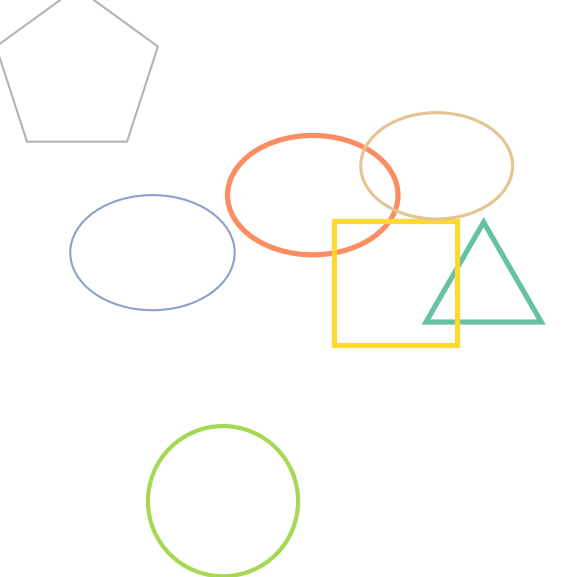[{"shape": "triangle", "thickness": 2.5, "radius": 0.58, "center": [0.837, 0.499]}, {"shape": "oval", "thickness": 2.5, "radius": 0.74, "center": [0.542, 0.661]}, {"shape": "oval", "thickness": 1, "radius": 0.71, "center": [0.264, 0.562]}, {"shape": "circle", "thickness": 2, "radius": 0.65, "center": [0.386, 0.131]}, {"shape": "square", "thickness": 2.5, "radius": 0.54, "center": [0.685, 0.509]}, {"shape": "oval", "thickness": 1.5, "radius": 0.66, "center": [0.756, 0.712]}, {"shape": "pentagon", "thickness": 1, "radius": 0.74, "center": [0.133, 0.873]}]